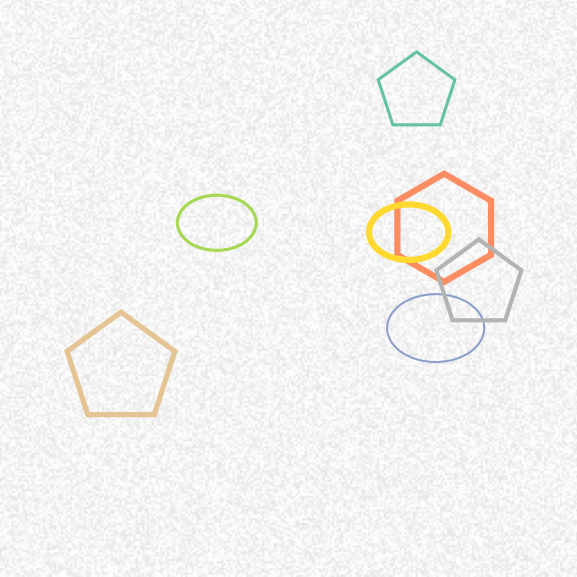[{"shape": "pentagon", "thickness": 1.5, "radius": 0.35, "center": [0.721, 0.839]}, {"shape": "hexagon", "thickness": 3, "radius": 0.47, "center": [0.769, 0.605]}, {"shape": "oval", "thickness": 1, "radius": 0.42, "center": [0.754, 0.431]}, {"shape": "oval", "thickness": 1.5, "radius": 0.34, "center": [0.375, 0.613]}, {"shape": "oval", "thickness": 3, "radius": 0.34, "center": [0.708, 0.597]}, {"shape": "pentagon", "thickness": 2.5, "radius": 0.49, "center": [0.209, 0.36]}, {"shape": "pentagon", "thickness": 2, "radius": 0.39, "center": [0.829, 0.507]}]